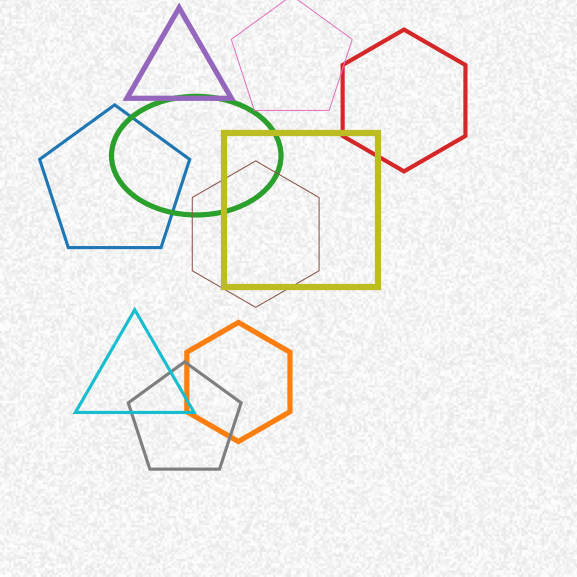[{"shape": "pentagon", "thickness": 1.5, "radius": 0.68, "center": [0.199, 0.681]}, {"shape": "hexagon", "thickness": 2.5, "radius": 0.52, "center": [0.413, 0.338]}, {"shape": "oval", "thickness": 2.5, "radius": 0.73, "center": [0.34, 0.73]}, {"shape": "hexagon", "thickness": 2, "radius": 0.61, "center": [0.7, 0.825]}, {"shape": "triangle", "thickness": 2.5, "radius": 0.52, "center": [0.31, 0.881]}, {"shape": "hexagon", "thickness": 0.5, "radius": 0.63, "center": [0.443, 0.594]}, {"shape": "pentagon", "thickness": 0.5, "radius": 0.55, "center": [0.505, 0.897]}, {"shape": "pentagon", "thickness": 1.5, "radius": 0.51, "center": [0.32, 0.27]}, {"shape": "square", "thickness": 3, "radius": 0.67, "center": [0.521, 0.636]}, {"shape": "triangle", "thickness": 1.5, "radius": 0.59, "center": [0.233, 0.344]}]